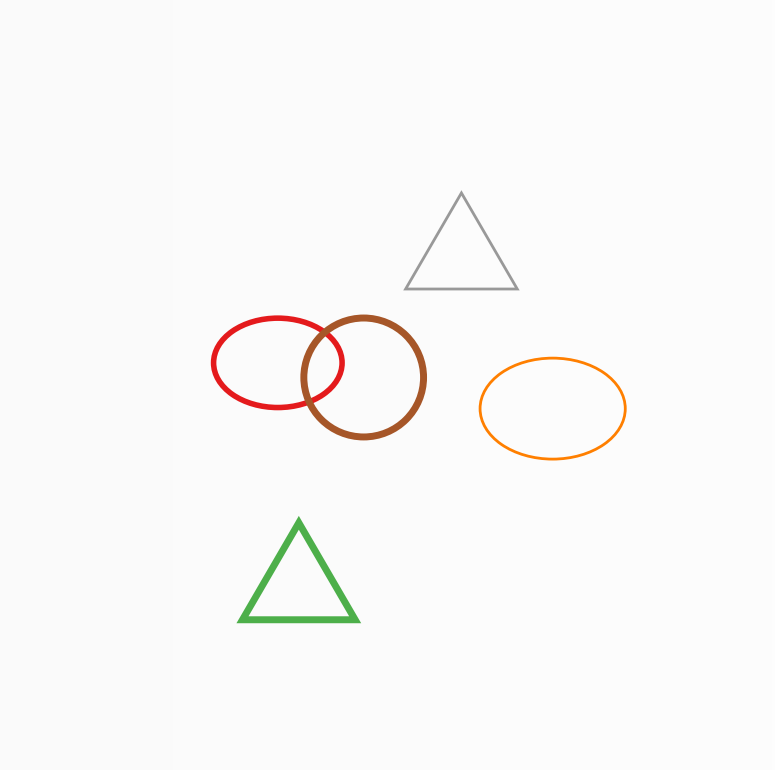[{"shape": "oval", "thickness": 2, "radius": 0.41, "center": [0.358, 0.529]}, {"shape": "triangle", "thickness": 2.5, "radius": 0.42, "center": [0.386, 0.237]}, {"shape": "oval", "thickness": 1, "radius": 0.47, "center": [0.713, 0.469]}, {"shape": "circle", "thickness": 2.5, "radius": 0.39, "center": [0.469, 0.51]}, {"shape": "triangle", "thickness": 1, "radius": 0.42, "center": [0.595, 0.666]}]